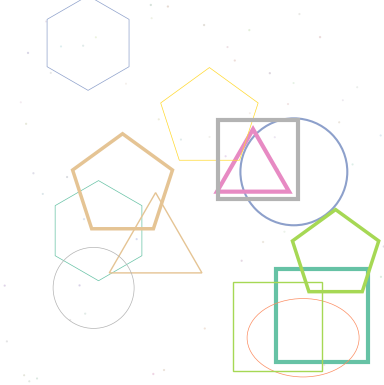[{"shape": "hexagon", "thickness": 0.5, "radius": 0.65, "center": [0.256, 0.401]}, {"shape": "square", "thickness": 3, "radius": 0.6, "center": [0.837, 0.181]}, {"shape": "oval", "thickness": 0.5, "radius": 0.73, "center": [0.787, 0.123]}, {"shape": "hexagon", "thickness": 0.5, "radius": 0.61, "center": [0.229, 0.888]}, {"shape": "circle", "thickness": 1.5, "radius": 0.69, "center": [0.763, 0.554]}, {"shape": "triangle", "thickness": 3, "radius": 0.54, "center": [0.657, 0.556]}, {"shape": "square", "thickness": 1, "radius": 0.58, "center": [0.72, 0.151]}, {"shape": "pentagon", "thickness": 2.5, "radius": 0.59, "center": [0.872, 0.338]}, {"shape": "pentagon", "thickness": 0.5, "radius": 0.67, "center": [0.544, 0.691]}, {"shape": "triangle", "thickness": 1, "radius": 0.69, "center": [0.404, 0.361]}, {"shape": "pentagon", "thickness": 2.5, "radius": 0.68, "center": [0.318, 0.516]}, {"shape": "circle", "thickness": 0.5, "radius": 0.53, "center": [0.243, 0.252]}, {"shape": "square", "thickness": 3, "radius": 0.52, "center": [0.67, 0.586]}]